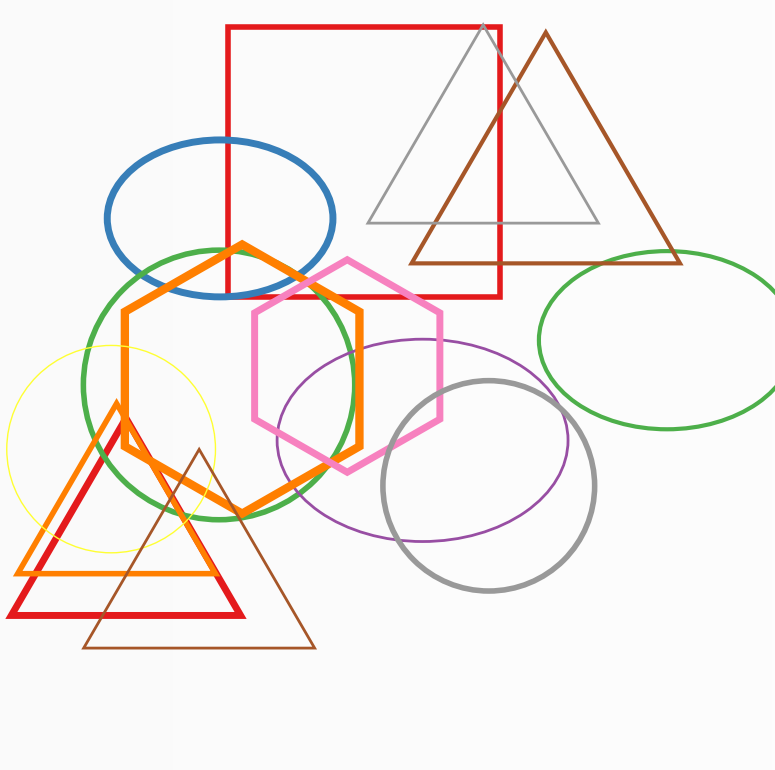[{"shape": "square", "thickness": 2, "radius": 0.88, "center": [0.47, 0.789]}, {"shape": "triangle", "thickness": 2.5, "radius": 0.85, "center": [0.163, 0.286]}, {"shape": "oval", "thickness": 2.5, "radius": 0.73, "center": [0.284, 0.716]}, {"shape": "oval", "thickness": 1.5, "radius": 0.83, "center": [0.861, 0.558]}, {"shape": "circle", "thickness": 2, "radius": 0.88, "center": [0.283, 0.5]}, {"shape": "oval", "thickness": 1, "radius": 0.94, "center": [0.545, 0.428]}, {"shape": "hexagon", "thickness": 3, "radius": 0.87, "center": [0.312, 0.508]}, {"shape": "triangle", "thickness": 2, "radius": 0.74, "center": [0.15, 0.329]}, {"shape": "circle", "thickness": 0.5, "radius": 0.67, "center": [0.143, 0.417]}, {"shape": "triangle", "thickness": 1.5, "radius": 1.0, "center": [0.704, 0.758]}, {"shape": "triangle", "thickness": 1, "radius": 0.86, "center": [0.257, 0.244]}, {"shape": "hexagon", "thickness": 2.5, "radius": 0.69, "center": [0.448, 0.525]}, {"shape": "triangle", "thickness": 1, "radius": 0.86, "center": [0.623, 0.796]}, {"shape": "circle", "thickness": 2, "radius": 0.68, "center": [0.631, 0.369]}]